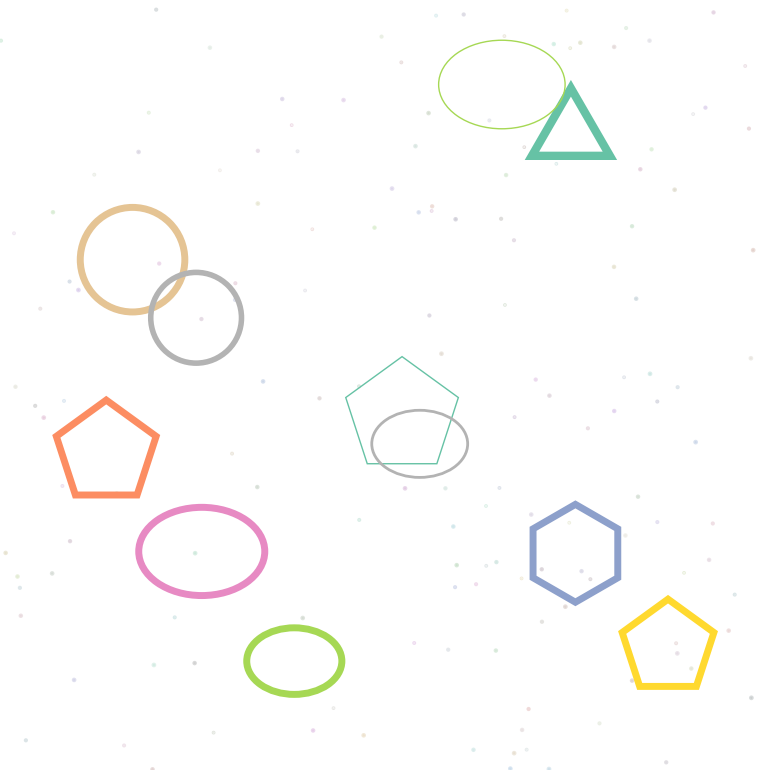[{"shape": "triangle", "thickness": 3, "radius": 0.29, "center": [0.741, 0.827]}, {"shape": "pentagon", "thickness": 0.5, "radius": 0.38, "center": [0.522, 0.46]}, {"shape": "pentagon", "thickness": 2.5, "radius": 0.34, "center": [0.138, 0.412]}, {"shape": "hexagon", "thickness": 2.5, "radius": 0.32, "center": [0.747, 0.281]}, {"shape": "oval", "thickness": 2.5, "radius": 0.41, "center": [0.262, 0.284]}, {"shape": "oval", "thickness": 0.5, "radius": 0.41, "center": [0.652, 0.89]}, {"shape": "oval", "thickness": 2.5, "radius": 0.31, "center": [0.382, 0.141]}, {"shape": "pentagon", "thickness": 2.5, "radius": 0.31, "center": [0.868, 0.159]}, {"shape": "circle", "thickness": 2.5, "radius": 0.34, "center": [0.172, 0.663]}, {"shape": "circle", "thickness": 2, "radius": 0.29, "center": [0.255, 0.587]}, {"shape": "oval", "thickness": 1, "radius": 0.31, "center": [0.545, 0.424]}]